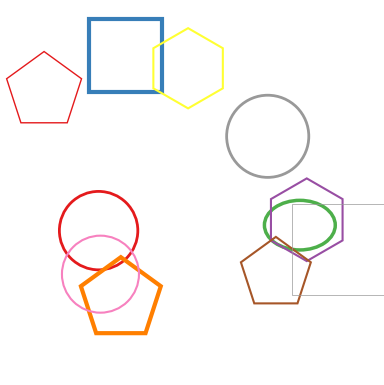[{"shape": "circle", "thickness": 2, "radius": 0.51, "center": [0.256, 0.401]}, {"shape": "pentagon", "thickness": 1, "radius": 0.51, "center": [0.114, 0.764]}, {"shape": "square", "thickness": 3, "radius": 0.47, "center": [0.326, 0.856]}, {"shape": "oval", "thickness": 2.5, "radius": 0.46, "center": [0.779, 0.415]}, {"shape": "hexagon", "thickness": 1.5, "radius": 0.54, "center": [0.797, 0.429]}, {"shape": "pentagon", "thickness": 3, "radius": 0.55, "center": [0.314, 0.223]}, {"shape": "hexagon", "thickness": 1.5, "radius": 0.52, "center": [0.489, 0.823]}, {"shape": "pentagon", "thickness": 1.5, "radius": 0.48, "center": [0.717, 0.289]}, {"shape": "circle", "thickness": 1.5, "radius": 0.5, "center": [0.261, 0.288]}, {"shape": "square", "thickness": 0.5, "radius": 0.6, "center": [0.879, 0.352]}, {"shape": "circle", "thickness": 2, "radius": 0.53, "center": [0.695, 0.646]}]